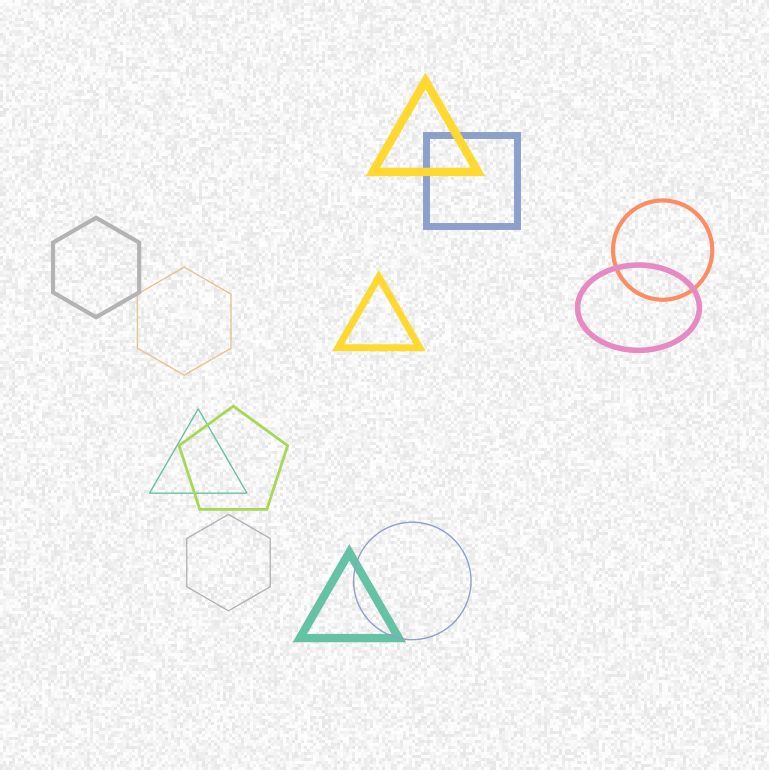[{"shape": "triangle", "thickness": 0.5, "radius": 0.37, "center": [0.257, 0.396]}, {"shape": "triangle", "thickness": 3, "radius": 0.37, "center": [0.454, 0.208]}, {"shape": "circle", "thickness": 1.5, "radius": 0.32, "center": [0.861, 0.675]}, {"shape": "square", "thickness": 2.5, "radius": 0.3, "center": [0.613, 0.765]}, {"shape": "circle", "thickness": 0.5, "radius": 0.38, "center": [0.535, 0.246]}, {"shape": "oval", "thickness": 2, "radius": 0.4, "center": [0.829, 0.6]}, {"shape": "pentagon", "thickness": 1, "radius": 0.37, "center": [0.303, 0.398]}, {"shape": "triangle", "thickness": 3, "radius": 0.39, "center": [0.553, 0.816]}, {"shape": "triangle", "thickness": 2.5, "radius": 0.31, "center": [0.492, 0.579]}, {"shape": "hexagon", "thickness": 0.5, "radius": 0.35, "center": [0.239, 0.583]}, {"shape": "hexagon", "thickness": 0.5, "radius": 0.31, "center": [0.297, 0.269]}, {"shape": "hexagon", "thickness": 1.5, "radius": 0.32, "center": [0.125, 0.653]}]